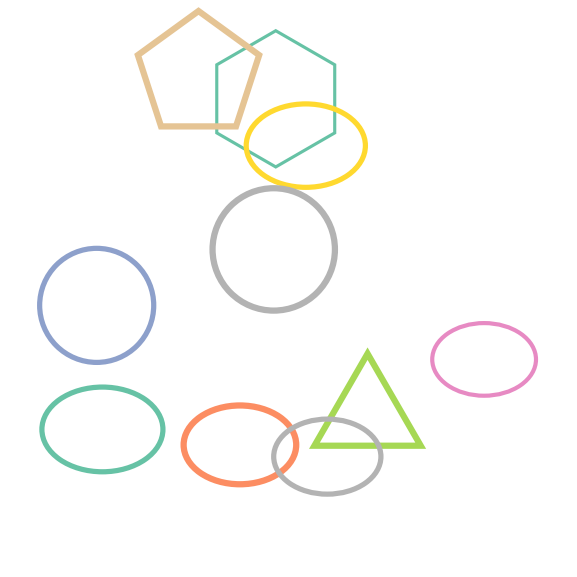[{"shape": "hexagon", "thickness": 1.5, "radius": 0.59, "center": [0.477, 0.828]}, {"shape": "oval", "thickness": 2.5, "radius": 0.52, "center": [0.177, 0.256]}, {"shape": "oval", "thickness": 3, "radius": 0.49, "center": [0.415, 0.229]}, {"shape": "circle", "thickness": 2.5, "radius": 0.49, "center": [0.167, 0.47]}, {"shape": "oval", "thickness": 2, "radius": 0.45, "center": [0.838, 0.377]}, {"shape": "triangle", "thickness": 3, "radius": 0.53, "center": [0.636, 0.28]}, {"shape": "oval", "thickness": 2.5, "radius": 0.52, "center": [0.53, 0.747]}, {"shape": "pentagon", "thickness": 3, "radius": 0.55, "center": [0.344, 0.87]}, {"shape": "oval", "thickness": 2.5, "radius": 0.46, "center": [0.567, 0.208]}, {"shape": "circle", "thickness": 3, "radius": 0.53, "center": [0.474, 0.567]}]